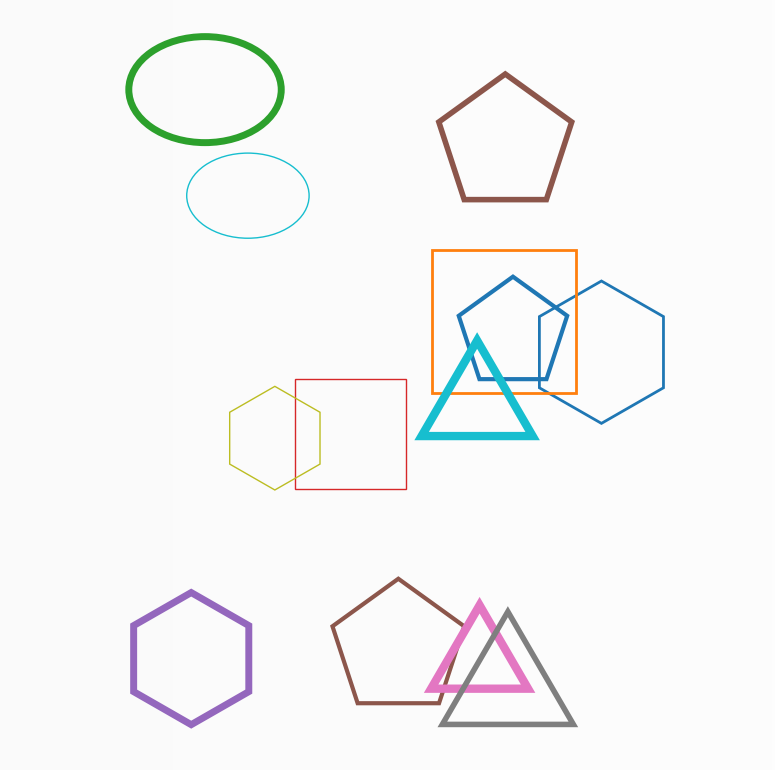[{"shape": "hexagon", "thickness": 1, "radius": 0.46, "center": [0.776, 0.543]}, {"shape": "pentagon", "thickness": 1.5, "radius": 0.37, "center": [0.662, 0.567]}, {"shape": "square", "thickness": 1, "radius": 0.46, "center": [0.651, 0.583]}, {"shape": "oval", "thickness": 2.5, "radius": 0.49, "center": [0.265, 0.884]}, {"shape": "square", "thickness": 0.5, "radius": 0.36, "center": [0.452, 0.436]}, {"shape": "hexagon", "thickness": 2.5, "radius": 0.43, "center": [0.247, 0.145]}, {"shape": "pentagon", "thickness": 2, "radius": 0.45, "center": [0.652, 0.814]}, {"shape": "pentagon", "thickness": 1.5, "radius": 0.45, "center": [0.514, 0.159]}, {"shape": "triangle", "thickness": 3, "radius": 0.36, "center": [0.619, 0.142]}, {"shape": "triangle", "thickness": 2, "radius": 0.49, "center": [0.655, 0.108]}, {"shape": "hexagon", "thickness": 0.5, "radius": 0.34, "center": [0.355, 0.431]}, {"shape": "oval", "thickness": 0.5, "radius": 0.39, "center": [0.32, 0.746]}, {"shape": "triangle", "thickness": 3, "radius": 0.41, "center": [0.616, 0.475]}]